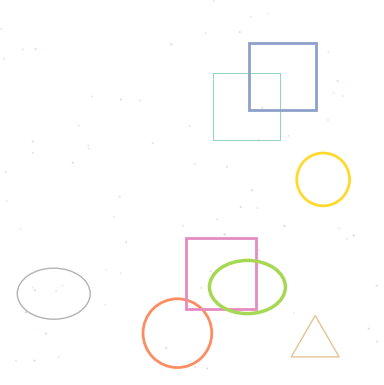[{"shape": "square", "thickness": 0.5, "radius": 0.44, "center": [0.641, 0.723]}, {"shape": "circle", "thickness": 2, "radius": 0.45, "center": [0.461, 0.135]}, {"shape": "square", "thickness": 2, "radius": 0.44, "center": [0.733, 0.802]}, {"shape": "square", "thickness": 2, "radius": 0.46, "center": [0.573, 0.289]}, {"shape": "oval", "thickness": 2.5, "radius": 0.49, "center": [0.643, 0.254]}, {"shape": "circle", "thickness": 2, "radius": 0.34, "center": [0.839, 0.534]}, {"shape": "triangle", "thickness": 1, "radius": 0.36, "center": [0.819, 0.109]}, {"shape": "oval", "thickness": 1, "radius": 0.47, "center": [0.14, 0.237]}]